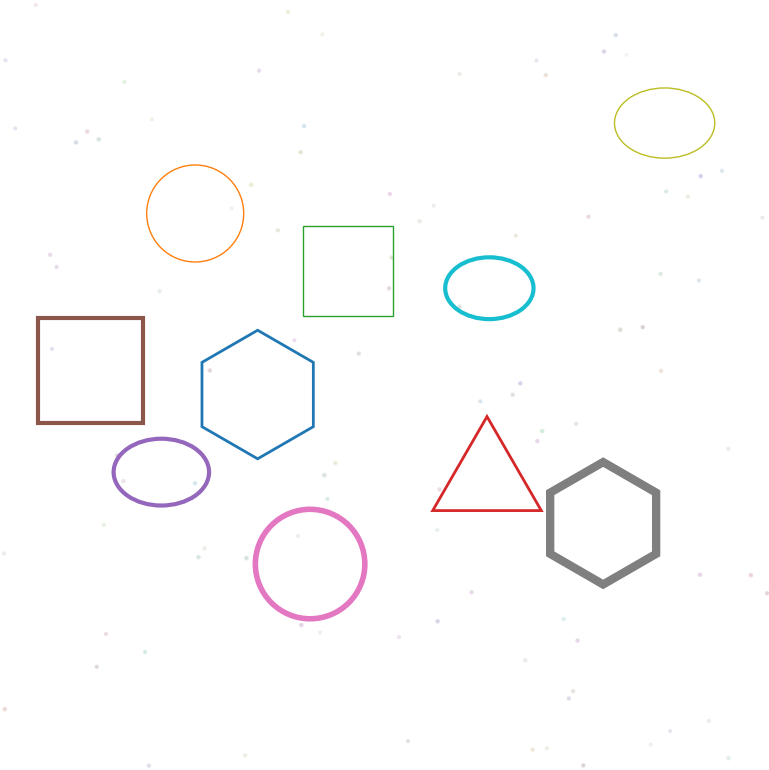[{"shape": "hexagon", "thickness": 1, "radius": 0.42, "center": [0.335, 0.488]}, {"shape": "circle", "thickness": 0.5, "radius": 0.31, "center": [0.254, 0.723]}, {"shape": "square", "thickness": 0.5, "radius": 0.29, "center": [0.452, 0.648]}, {"shape": "triangle", "thickness": 1, "radius": 0.41, "center": [0.632, 0.378]}, {"shape": "oval", "thickness": 1.5, "radius": 0.31, "center": [0.21, 0.387]}, {"shape": "square", "thickness": 1.5, "radius": 0.34, "center": [0.118, 0.519]}, {"shape": "circle", "thickness": 2, "radius": 0.36, "center": [0.403, 0.267]}, {"shape": "hexagon", "thickness": 3, "radius": 0.4, "center": [0.783, 0.32]}, {"shape": "oval", "thickness": 0.5, "radius": 0.33, "center": [0.863, 0.84]}, {"shape": "oval", "thickness": 1.5, "radius": 0.29, "center": [0.636, 0.626]}]